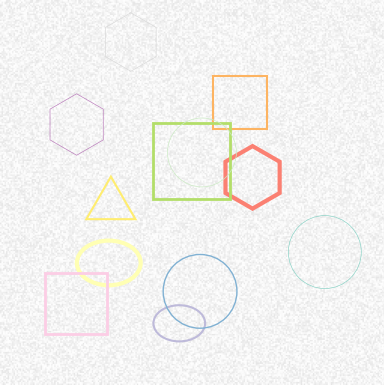[{"shape": "circle", "thickness": 0.5, "radius": 0.47, "center": [0.844, 0.345]}, {"shape": "oval", "thickness": 3, "radius": 0.41, "center": [0.283, 0.317]}, {"shape": "oval", "thickness": 1.5, "radius": 0.34, "center": [0.466, 0.16]}, {"shape": "hexagon", "thickness": 3, "radius": 0.41, "center": [0.656, 0.539]}, {"shape": "circle", "thickness": 1, "radius": 0.48, "center": [0.52, 0.243]}, {"shape": "square", "thickness": 1.5, "radius": 0.35, "center": [0.624, 0.734]}, {"shape": "square", "thickness": 2, "radius": 0.5, "center": [0.497, 0.581]}, {"shape": "square", "thickness": 2, "radius": 0.4, "center": [0.198, 0.212]}, {"shape": "hexagon", "thickness": 0.5, "radius": 0.38, "center": [0.34, 0.891]}, {"shape": "hexagon", "thickness": 0.5, "radius": 0.4, "center": [0.199, 0.677]}, {"shape": "circle", "thickness": 0.5, "radius": 0.45, "center": [0.524, 0.604]}, {"shape": "triangle", "thickness": 1.5, "radius": 0.37, "center": [0.288, 0.468]}]